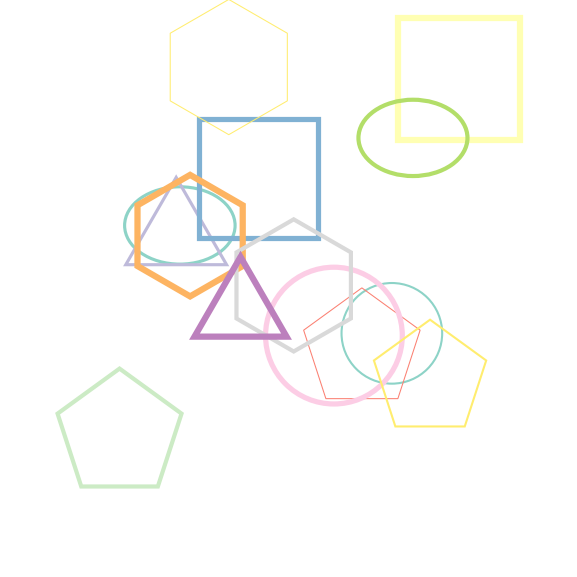[{"shape": "oval", "thickness": 1.5, "radius": 0.48, "center": [0.311, 0.609]}, {"shape": "circle", "thickness": 1, "radius": 0.44, "center": [0.679, 0.422]}, {"shape": "square", "thickness": 3, "radius": 0.53, "center": [0.795, 0.862]}, {"shape": "triangle", "thickness": 1.5, "radius": 0.5, "center": [0.305, 0.591]}, {"shape": "pentagon", "thickness": 0.5, "radius": 0.53, "center": [0.627, 0.395]}, {"shape": "square", "thickness": 2.5, "radius": 0.52, "center": [0.448, 0.69]}, {"shape": "hexagon", "thickness": 3, "radius": 0.53, "center": [0.329, 0.591]}, {"shape": "oval", "thickness": 2, "radius": 0.47, "center": [0.715, 0.76]}, {"shape": "circle", "thickness": 2.5, "radius": 0.59, "center": [0.578, 0.418]}, {"shape": "hexagon", "thickness": 2, "radius": 0.57, "center": [0.509, 0.505]}, {"shape": "triangle", "thickness": 3, "radius": 0.46, "center": [0.416, 0.462]}, {"shape": "pentagon", "thickness": 2, "radius": 0.56, "center": [0.207, 0.248]}, {"shape": "pentagon", "thickness": 1, "radius": 0.51, "center": [0.745, 0.343]}, {"shape": "hexagon", "thickness": 0.5, "radius": 0.59, "center": [0.396, 0.883]}]